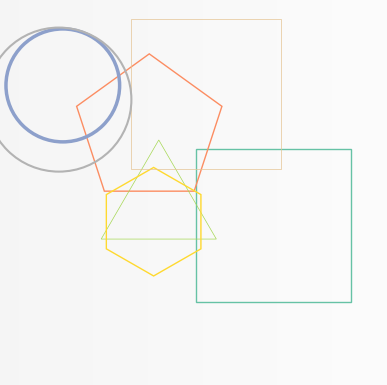[{"shape": "square", "thickness": 1, "radius": 0.99, "center": [0.706, 0.414]}, {"shape": "pentagon", "thickness": 1, "radius": 0.99, "center": [0.385, 0.663]}, {"shape": "circle", "thickness": 2.5, "radius": 0.73, "center": [0.162, 0.778]}, {"shape": "triangle", "thickness": 0.5, "radius": 0.86, "center": [0.41, 0.465]}, {"shape": "hexagon", "thickness": 1, "radius": 0.7, "center": [0.396, 0.424]}, {"shape": "square", "thickness": 0.5, "radius": 0.97, "center": [0.532, 0.756]}, {"shape": "circle", "thickness": 1.5, "radius": 0.94, "center": [0.152, 0.741]}]